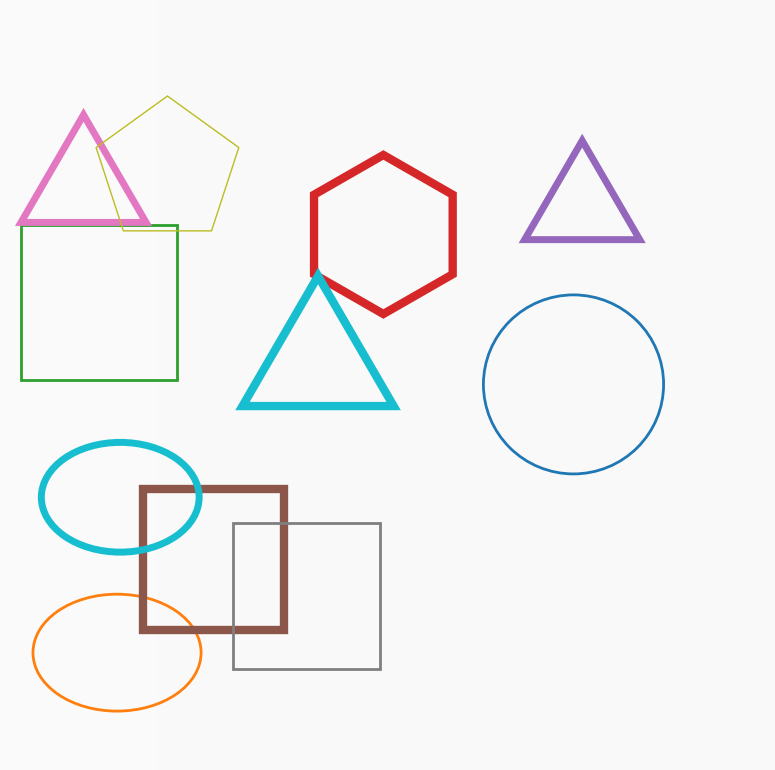[{"shape": "circle", "thickness": 1, "radius": 0.58, "center": [0.74, 0.501]}, {"shape": "oval", "thickness": 1, "radius": 0.54, "center": [0.151, 0.152]}, {"shape": "square", "thickness": 1, "radius": 0.5, "center": [0.128, 0.607]}, {"shape": "hexagon", "thickness": 3, "radius": 0.52, "center": [0.495, 0.695]}, {"shape": "triangle", "thickness": 2.5, "radius": 0.43, "center": [0.751, 0.732]}, {"shape": "square", "thickness": 3, "radius": 0.45, "center": [0.276, 0.273]}, {"shape": "triangle", "thickness": 2.5, "radius": 0.47, "center": [0.108, 0.758]}, {"shape": "square", "thickness": 1, "radius": 0.47, "center": [0.395, 0.226]}, {"shape": "pentagon", "thickness": 0.5, "radius": 0.48, "center": [0.216, 0.778]}, {"shape": "triangle", "thickness": 3, "radius": 0.56, "center": [0.41, 0.529]}, {"shape": "oval", "thickness": 2.5, "radius": 0.51, "center": [0.155, 0.354]}]